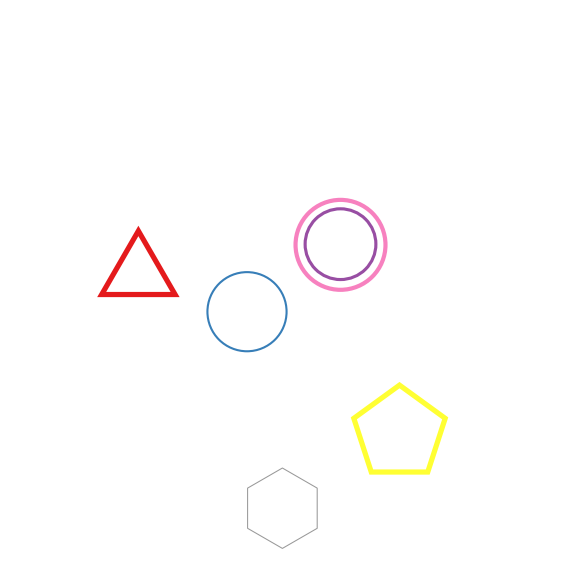[{"shape": "triangle", "thickness": 2.5, "radius": 0.37, "center": [0.24, 0.526]}, {"shape": "circle", "thickness": 1, "radius": 0.34, "center": [0.428, 0.459]}, {"shape": "circle", "thickness": 1.5, "radius": 0.31, "center": [0.59, 0.576]}, {"shape": "pentagon", "thickness": 2.5, "radius": 0.42, "center": [0.692, 0.249]}, {"shape": "circle", "thickness": 2, "radius": 0.39, "center": [0.59, 0.575]}, {"shape": "hexagon", "thickness": 0.5, "radius": 0.35, "center": [0.489, 0.119]}]